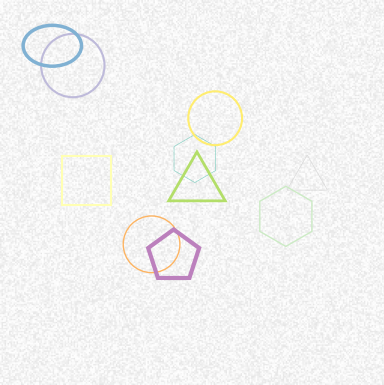[{"shape": "hexagon", "thickness": 0.5, "radius": 0.31, "center": [0.506, 0.588]}, {"shape": "square", "thickness": 1.5, "radius": 0.32, "center": [0.224, 0.532]}, {"shape": "circle", "thickness": 1.5, "radius": 0.41, "center": [0.189, 0.83]}, {"shape": "oval", "thickness": 2.5, "radius": 0.38, "center": [0.136, 0.881]}, {"shape": "circle", "thickness": 1, "radius": 0.37, "center": [0.394, 0.365]}, {"shape": "triangle", "thickness": 2, "radius": 0.42, "center": [0.512, 0.521]}, {"shape": "triangle", "thickness": 0.5, "radius": 0.3, "center": [0.798, 0.537]}, {"shape": "pentagon", "thickness": 3, "radius": 0.35, "center": [0.451, 0.334]}, {"shape": "hexagon", "thickness": 1, "radius": 0.39, "center": [0.742, 0.438]}, {"shape": "circle", "thickness": 1.5, "radius": 0.35, "center": [0.559, 0.693]}]